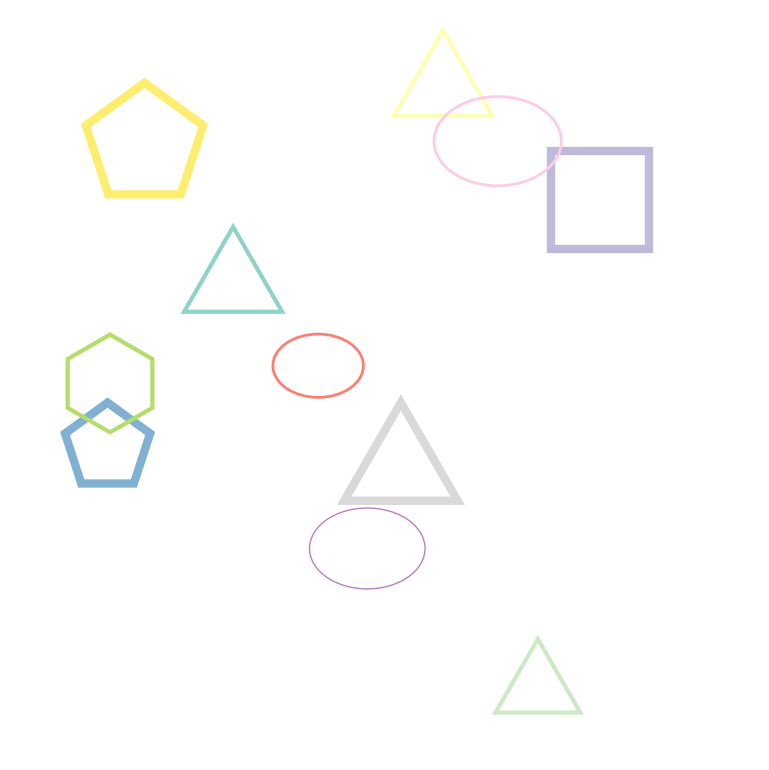[{"shape": "triangle", "thickness": 1.5, "radius": 0.37, "center": [0.303, 0.632]}, {"shape": "triangle", "thickness": 1.5, "radius": 0.37, "center": [0.575, 0.887]}, {"shape": "square", "thickness": 3, "radius": 0.32, "center": [0.78, 0.74]}, {"shape": "oval", "thickness": 1, "radius": 0.29, "center": [0.413, 0.525]}, {"shape": "pentagon", "thickness": 3, "radius": 0.29, "center": [0.14, 0.419]}, {"shape": "hexagon", "thickness": 1.5, "radius": 0.32, "center": [0.143, 0.502]}, {"shape": "oval", "thickness": 1, "radius": 0.41, "center": [0.646, 0.817]}, {"shape": "triangle", "thickness": 3, "radius": 0.43, "center": [0.521, 0.392]}, {"shape": "oval", "thickness": 0.5, "radius": 0.38, "center": [0.477, 0.288]}, {"shape": "triangle", "thickness": 1.5, "radius": 0.32, "center": [0.699, 0.106]}, {"shape": "pentagon", "thickness": 3, "radius": 0.4, "center": [0.188, 0.812]}]